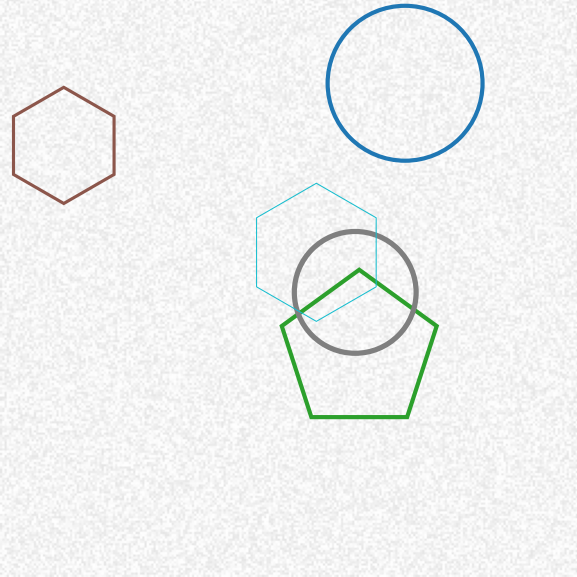[{"shape": "circle", "thickness": 2, "radius": 0.67, "center": [0.701, 0.855]}, {"shape": "pentagon", "thickness": 2, "radius": 0.71, "center": [0.622, 0.391]}, {"shape": "hexagon", "thickness": 1.5, "radius": 0.5, "center": [0.11, 0.747]}, {"shape": "circle", "thickness": 2.5, "radius": 0.53, "center": [0.615, 0.493]}, {"shape": "hexagon", "thickness": 0.5, "radius": 0.6, "center": [0.548, 0.562]}]